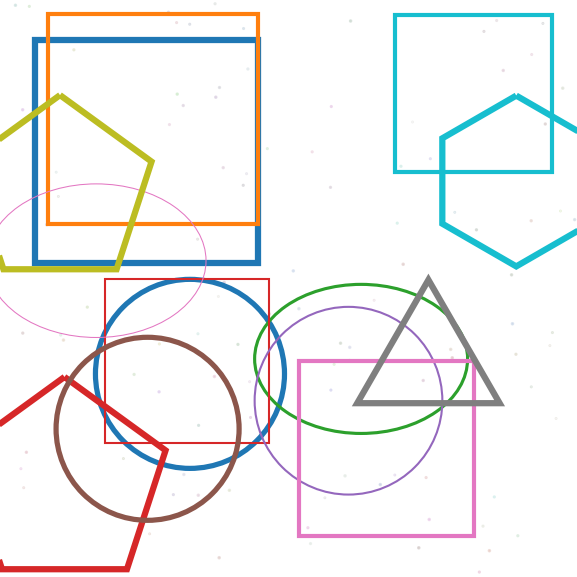[{"shape": "circle", "thickness": 2.5, "radius": 0.82, "center": [0.329, 0.352]}, {"shape": "square", "thickness": 3, "radius": 0.97, "center": [0.254, 0.736]}, {"shape": "square", "thickness": 2, "radius": 0.91, "center": [0.265, 0.793]}, {"shape": "oval", "thickness": 1.5, "radius": 0.92, "center": [0.625, 0.378]}, {"shape": "pentagon", "thickness": 3, "radius": 0.92, "center": [0.112, 0.162]}, {"shape": "square", "thickness": 1, "radius": 0.71, "center": [0.324, 0.374]}, {"shape": "circle", "thickness": 1, "radius": 0.81, "center": [0.603, 0.305]}, {"shape": "circle", "thickness": 2.5, "radius": 0.79, "center": [0.256, 0.257]}, {"shape": "square", "thickness": 2, "radius": 0.76, "center": [0.67, 0.223]}, {"shape": "oval", "thickness": 0.5, "radius": 0.95, "center": [0.167, 0.548]}, {"shape": "triangle", "thickness": 3, "radius": 0.71, "center": [0.742, 0.372]}, {"shape": "pentagon", "thickness": 3, "radius": 0.83, "center": [0.104, 0.668]}, {"shape": "square", "thickness": 2, "radius": 0.68, "center": [0.82, 0.837]}, {"shape": "hexagon", "thickness": 3, "radius": 0.74, "center": [0.894, 0.686]}]